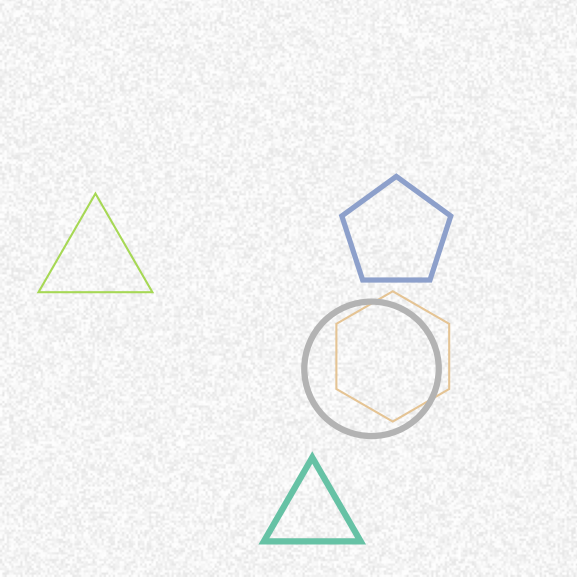[{"shape": "triangle", "thickness": 3, "radius": 0.48, "center": [0.541, 0.11]}, {"shape": "pentagon", "thickness": 2.5, "radius": 0.5, "center": [0.686, 0.594]}, {"shape": "triangle", "thickness": 1, "radius": 0.57, "center": [0.165, 0.55]}, {"shape": "hexagon", "thickness": 1, "radius": 0.56, "center": [0.68, 0.382]}, {"shape": "circle", "thickness": 3, "radius": 0.58, "center": [0.643, 0.36]}]